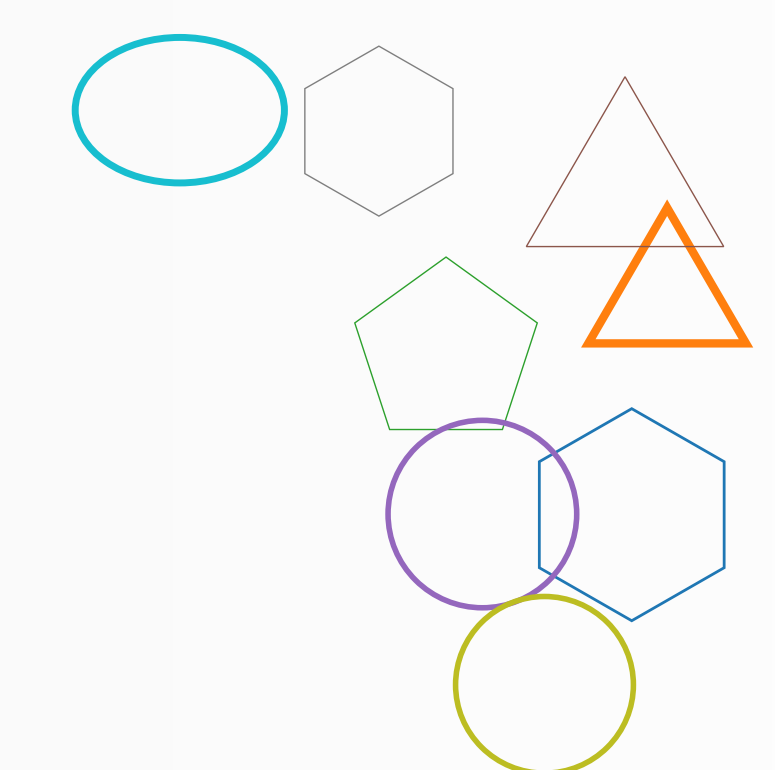[{"shape": "hexagon", "thickness": 1, "radius": 0.69, "center": [0.815, 0.332]}, {"shape": "triangle", "thickness": 3, "radius": 0.59, "center": [0.861, 0.613]}, {"shape": "pentagon", "thickness": 0.5, "radius": 0.62, "center": [0.576, 0.542]}, {"shape": "circle", "thickness": 2, "radius": 0.61, "center": [0.622, 0.332]}, {"shape": "triangle", "thickness": 0.5, "radius": 0.74, "center": [0.806, 0.753]}, {"shape": "hexagon", "thickness": 0.5, "radius": 0.55, "center": [0.489, 0.83]}, {"shape": "circle", "thickness": 2, "radius": 0.57, "center": [0.703, 0.111]}, {"shape": "oval", "thickness": 2.5, "radius": 0.67, "center": [0.232, 0.857]}]